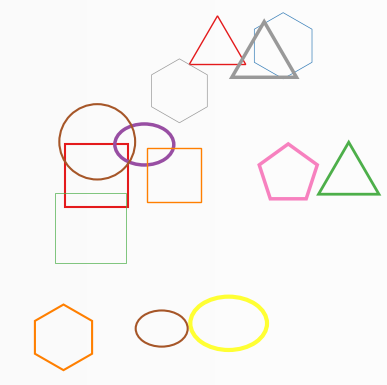[{"shape": "square", "thickness": 1.5, "radius": 0.41, "center": [0.248, 0.545]}, {"shape": "triangle", "thickness": 1, "radius": 0.42, "center": [0.561, 0.875]}, {"shape": "hexagon", "thickness": 0.5, "radius": 0.43, "center": [0.731, 0.881]}, {"shape": "triangle", "thickness": 2, "radius": 0.45, "center": [0.9, 0.541]}, {"shape": "square", "thickness": 0.5, "radius": 0.46, "center": [0.234, 0.408]}, {"shape": "oval", "thickness": 2.5, "radius": 0.38, "center": [0.372, 0.625]}, {"shape": "hexagon", "thickness": 1.5, "radius": 0.43, "center": [0.164, 0.124]}, {"shape": "square", "thickness": 1, "radius": 0.35, "center": [0.449, 0.545]}, {"shape": "oval", "thickness": 3, "radius": 0.49, "center": [0.59, 0.16]}, {"shape": "circle", "thickness": 1.5, "radius": 0.49, "center": [0.251, 0.632]}, {"shape": "oval", "thickness": 1.5, "radius": 0.34, "center": [0.417, 0.147]}, {"shape": "pentagon", "thickness": 2.5, "radius": 0.39, "center": [0.744, 0.547]}, {"shape": "triangle", "thickness": 2.5, "radius": 0.48, "center": [0.682, 0.847]}, {"shape": "hexagon", "thickness": 0.5, "radius": 0.41, "center": [0.463, 0.764]}]